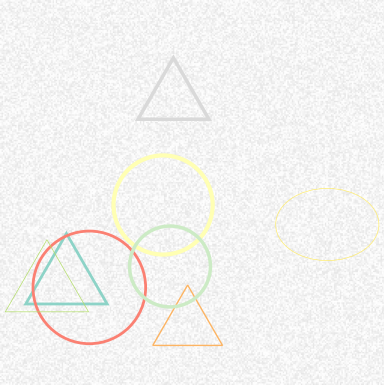[{"shape": "triangle", "thickness": 2, "radius": 0.61, "center": [0.173, 0.271]}, {"shape": "circle", "thickness": 3, "radius": 0.64, "center": [0.424, 0.468]}, {"shape": "circle", "thickness": 2, "radius": 0.73, "center": [0.232, 0.254]}, {"shape": "triangle", "thickness": 1, "radius": 0.52, "center": [0.487, 0.155]}, {"shape": "triangle", "thickness": 0.5, "radius": 0.62, "center": [0.122, 0.252]}, {"shape": "triangle", "thickness": 2.5, "radius": 0.53, "center": [0.451, 0.743]}, {"shape": "circle", "thickness": 2.5, "radius": 0.53, "center": [0.442, 0.308]}, {"shape": "oval", "thickness": 0.5, "radius": 0.67, "center": [0.85, 0.417]}]